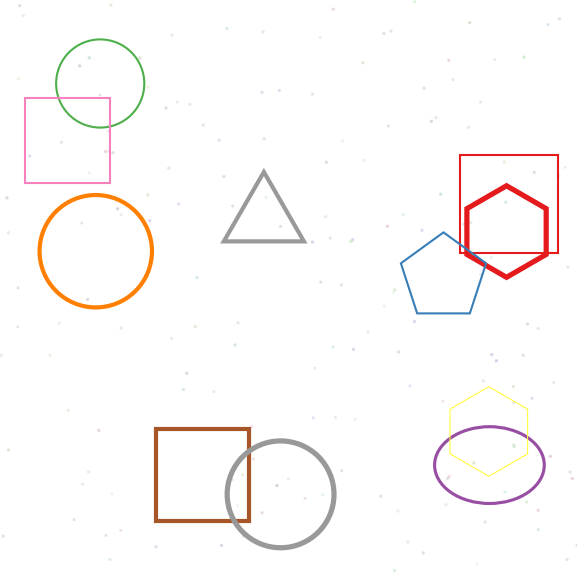[{"shape": "hexagon", "thickness": 2.5, "radius": 0.4, "center": [0.877, 0.598]}, {"shape": "square", "thickness": 1, "radius": 0.42, "center": [0.881, 0.646]}, {"shape": "pentagon", "thickness": 1, "radius": 0.39, "center": [0.768, 0.519]}, {"shape": "circle", "thickness": 1, "radius": 0.38, "center": [0.174, 0.855]}, {"shape": "oval", "thickness": 1.5, "radius": 0.47, "center": [0.848, 0.194]}, {"shape": "circle", "thickness": 2, "radius": 0.49, "center": [0.166, 0.564]}, {"shape": "hexagon", "thickness": 0.5, "radius": 0.39, "center": [0.846, 0.252]}, {"shape": "square", "thickness": 2, "radius": 0.4, "center": [0.35, 0.177]}, {"shape": "square", "thickness": 1, "radius": 0.37, "center": [0.117, 0.755]}, {"shape": "circle", "thickness": 2.5, "radius": 0.46, "center": [0.486, 0.143]}, {"shape": "triangle", "thickness": 2, "radius": 0.4, "center": [0.457, 0.621]}]